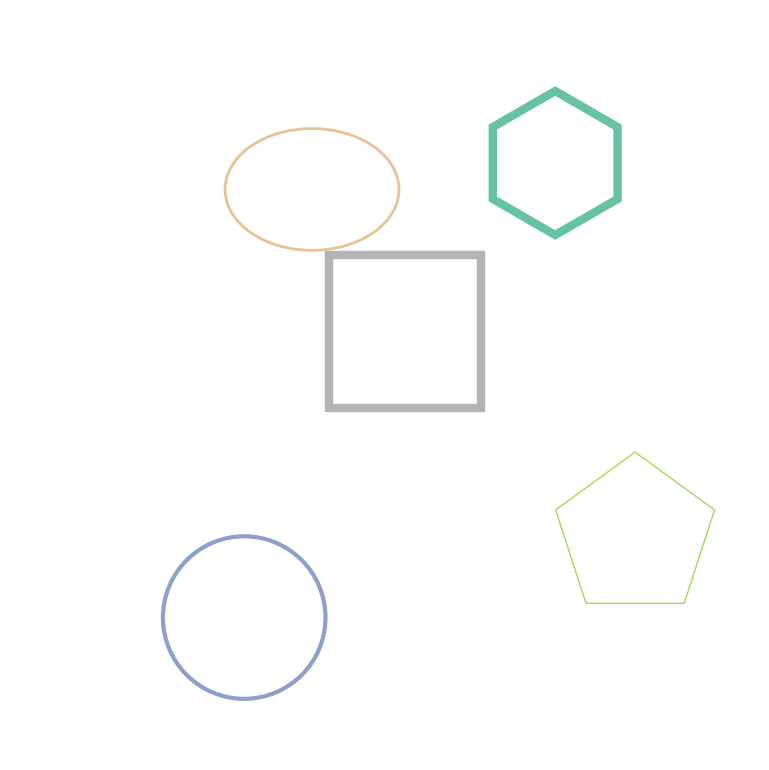[{"shape": "hexagon", "thickness": 3, "radius": 0.47, "center": [0.721, 0.788]}, {"shape": "circle", "thickness": 1.5, "radius": 0.53, "center": [0.317, 0.198]}, {"shape": "pentagon", "thickness": 0.5, "radius": 0.54, "center": [0.825, 0.304]}, {"shape": "oval", "thickness": 1, "radius": 0.56, "center": [0.405, 0.754]}, {"shape": "square", "thickness": 3, "radius": 0.5, "center": [0.526, 0.569]}]